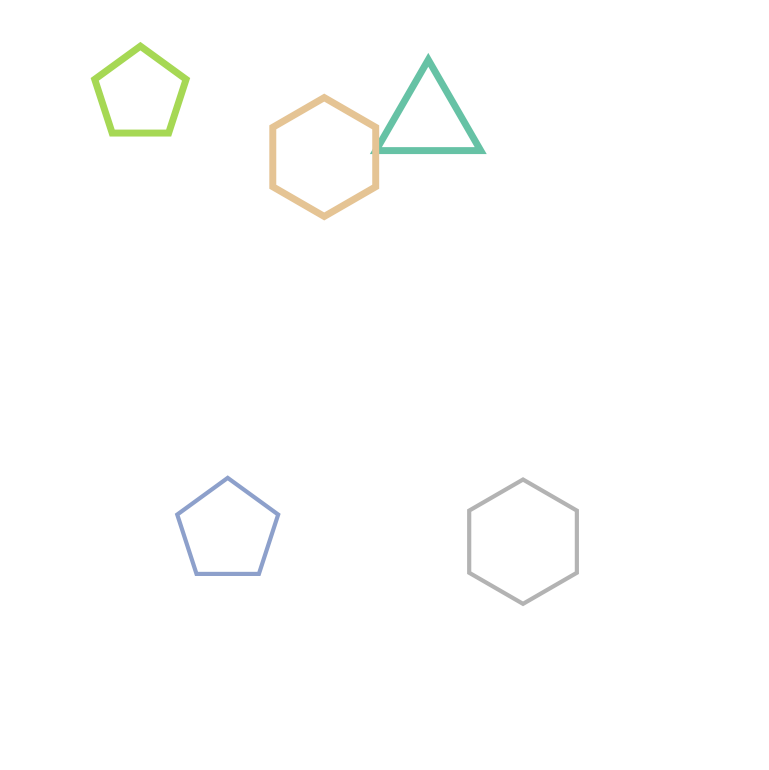[{"shape": "triangle", "thickness": 2.5, "radius": 0.39, "center": [0.556, 0.844]}, {"shape": "pentagon", "thickness": 1.5, "radius": 0.34, "center": [0.296, 0.31]}, {"shape": "pentagon", "thickness": 2.5, "radius": 0.31, "center": [0.182, 0.878]}, {"shape": "hexagon", "thickness": 2.5, "radius": 0.39, "center": [0.421, 0.796]}, {"shape": "hexagon", "thickness": 1.5, "radius": 0.4, "center": [0.679, 0.297]}]